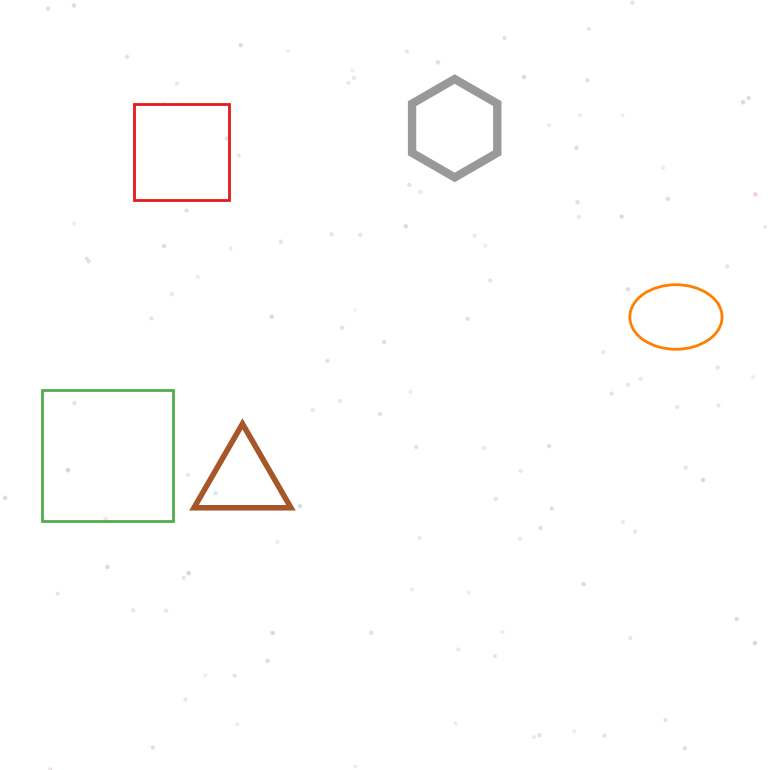[{"shape": "square", "thickness": 1, "radius": 0.31, "center": [0.236, 0.803]}, {"shape": "square", "thickness": 1, "radius": 0.43, "center": [0.14, 0.408]}, {"shape": "oval", "thickness": 1, "radius": 0.3, "center": [0.878, 0.588]}, {"shape": "triangle", "thickness": 2, "radius": 0.36, "center": [0.315, 0.377]}, {"shape": "hexagon", "thickness": 3, "radius": 0.32, "center": [0.59, 0.833]}]